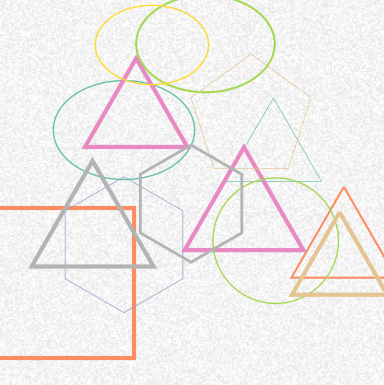[{"shape": "triangle", "thickness": 0.5, "radius": 0.72, "center": [0.71, 0.601]}, {"shape": "oval", "thickness": 1, "radius": 0.92, "center": [0.322, 0.662]}, {"shape": "square", "thickness": 3, "radius": 0.97, "center": [0.154, 0.264]}, {"shape": "triangle", "thickness": 1.5, "radius": 0.79, "center": [0.893, 0.357]}, {"shape": "hexagon", "thickness": 0.5, "radius": 0.88, "center": [0.322, 0.364]}, {"shape": "triangle", "thickness": 3, "radius": 0.89, "center": [0.634, 0.439]}, {"shape": "triangle", "thickness": 3, "radius": 0.77, "center": [0.354, 0.695]}, {"shape": "oval", "thickness": 1.5, "radius": 0.9, "center": [0.534, 0.886]}, {"shape": "circle", "thickness": 1, "radius": 0.82, "center": [0.716, 0.375]}, {"shape": "oval", "thickness": 1, "radius": 0.74, "center": [0.395, 0.883]}, {"shape": "triangle", "thickness": 3, "radius": 0.71, "center": [0.882, 0.306]}, {"shape": "pentagon", "thickness": 0.5, "radius": 0.82, "center": [0.652, 0.696]}, {"shape": "hexagon", "thickness": 2, "radius": 0.76, "center": [0.496, 0.471]}, {"shape": "triangle", "thickness": 3, "radius": 0.91, "center": [0.24, 0.399]}]